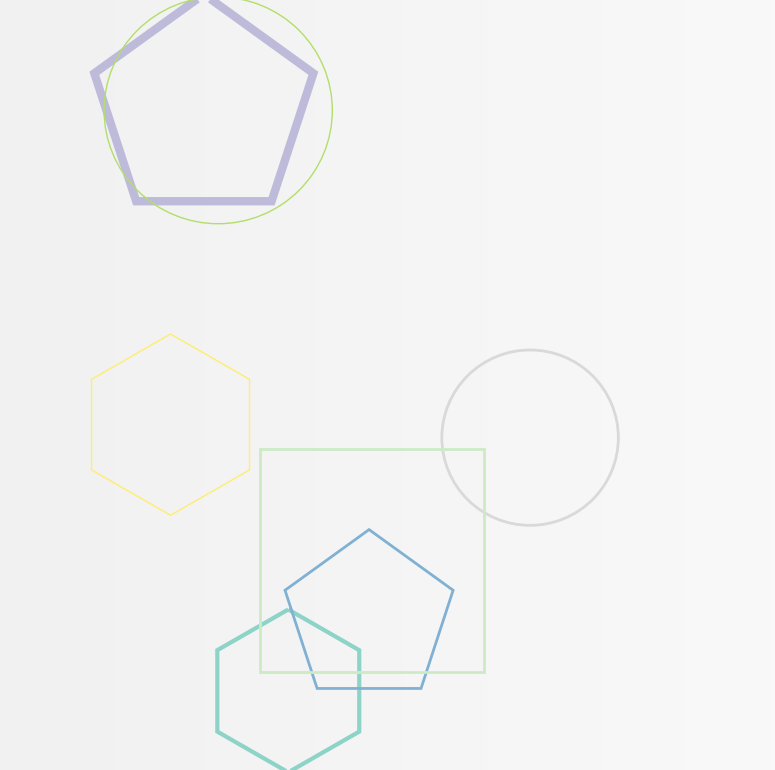[{"shape": "hexagon", "thickness": 1.5, "radius": 0.53, "center": [0.372, 0.103]}, {"shape": "pentagon", "thickness": 3, "radius": 0.74, "center": [0.263, 0.859]}, {"shape": "pentagon", "thickness": 1, "radius": 0.57, "center": [0.476, 0.198]}, {"shape": "circle", "thickness": 0.5, "radius": 0.74, "center": [0.282, 0.857]}, {"shape": "circle", "thickness": 1, "radius": 0.57, "center": [0.684, 0.432]}, {"shape": "square", "thickness": 1, "radius": 0.72, "center": [0.48, 0.272]}, {"shape": "hexagon", "thickness": 0.5, "radius": 0.59, "center": [0.22, 0.449]}]